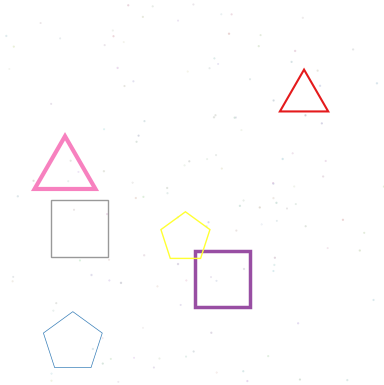[{"shape": "triangle", "thickness": 1.5, "radius": 0.36, "center": [0.79, 0.747]}, {"shape": "pentagon", "thickness": 0.5, "radius": 0.4, "center": [0.189, 0.11]}, {"shape": "square", "thickness": 2.5, "radius": 0.36, "center": [0.578, 0.276]}, {"shape": "pentagon", "thickness": 1, "radius": 0.33, "center": [0.482, 0.383]}, {"shape": "triangle", "thickness": 3, "radius": 0.46, "center": [0.169, 0.555]}, {"shape": "square", "thickness": 1, "radius": 0.37, "center": [0.206, 0.407]}]